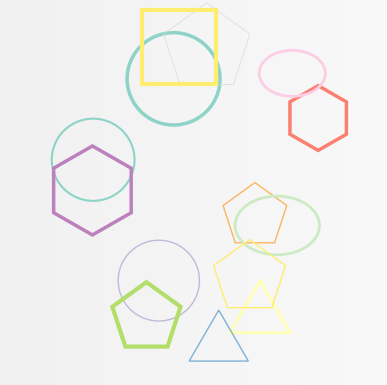[{"shape": "circle", "thickness": 1.5, "radius": 0.53, "center": [0.24, 0.585]}, {"shape": "circle", "thickness": 2.5, "radius": 0.6, "center": [0.448, 0.795]}, {"shape": "triangle", "thickness": 2, "radius": 0.45, "center": [0.671, 0.181]}, {"shape": "circle", "thickness": 1, "radius": 0.52, "center": [0.41, 0.271]}, {"shape": "hexagon", "thickness": 2.5, "radius": 0.42, "center": [0.821, 0.693]}, {"shape": "triangle", "thickness": 1, "radius": 0.44, "center": [0.565, 0.106]}, {"shape": "pentagon", "thickness": 1, "radius": 0.43, "center": [0.658, 0.439]}, {"shape": "pentagon", "thickness": 3, "radius": 0.46, "center": [0.378, 0.175]}, {"shape": "oval", "thickness": 2, "radius": 0.43, "center": [0.754, 0.809]}, {"shape": "pentagon", "thickness": 0.5, "radius": 0.59, "center": [0.533, 0.875]}, {"shape": "hexagon", "thickness": 2.5, "radius": 0.58, "center": [0.238, 0.505]}, {"shape": "oval", "thickness": 2, "radius": 0.54, "center": [0.715, 0.414]}, {"shape": "square", "thickness": 3, "radius": 0.48, "center": [0.462, 0.878]}, {"shape": "pentagon", "thickness": 1, "radius": 0.49, "center": [0.644, 0.28]}]